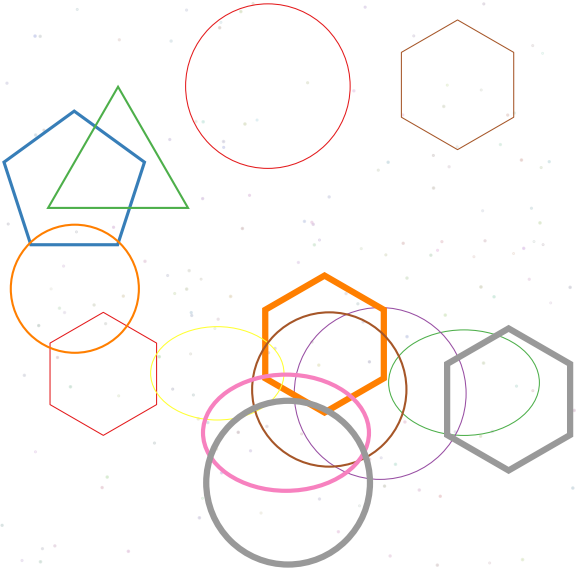[{"shape": "circle", "thickness": 0.5, "radius": 0.71, "center": [0.464, 0.85]}, {"shape": "hexagon", "thickness": 0.5, "radius": 0.53, "center": [0.179, 0.352]}, {"shape": "pentagon", "thickness": 1.5, "radius": 0.64, "center": [0.129, 0.679]}, {"shape": "triangle", "thickness": 1, "radius": 0.7, "center": [0.204, 0.709]}, {"shape": "oval", "thickness": 0.5, "radius": 0.65, "center": [0.803, 0.337]}, {"shape": "circle", "thickness": 0.5, "radius": 0.74, "center": [0.658, 0.318]}, {"shape": "hexagon", "thickness": 3, "radius": 0.59, "center": [0.562, 0.403]}, {"shape": "circle", "thickness": 1, "radius": 0.55, "center": [0.13, 0.499]}, {"shape": "oval", "thickness": 0.5, "radius": 0.58, "center": [0.376, 0.353]}, {"shape": "circle", "thickness": 1, "radius": 0.67, "center": [0.57, 0.325]}, {"shape": "hexagon", "thickness": 0.5, "radius": 0.56, "center": [0.792, 0.852]}, {"shape": "oval", "thickness": 2, "radius": 0.72, "center": [0.495, 0.25]}, {"shape": "hexagon", "thickness": 3, "radius": 0.61, "center": [0.881, 0.307]}, {"shape": "circle", "thickness": 3, "radius": 0.71, "center": [0.499, 0.163]}]